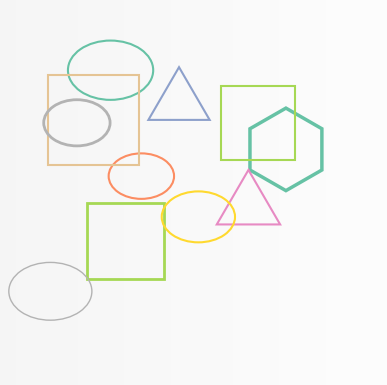[{"shape": "hexagon", "thickness": 2.5, "radius": 0.54, "center": [0.738, 0.612]}, {"shape": "oval", "thickness": 1.5, "radius": 0.55, "center": [0.285, 0.818]}, {"shape": "oval", "thickness": 1.5, "radius": 0.42, "center": [0.365, 0.543]}, {"shape": "triangle", "thickness": 1.5, "radius": 0.46, "center": [0.462, 0.734]}, {"shape": "triangle", "thickness": 1.5, "radius": 0.47, "center": [0.641, 0.464]}, {"shape": "square", "thickness": 2, "radius": 0.5, "center": [0.324, 0.374]}, {"shape": "square", "thickness": 1.5, "radius": 0.48, "center": [0.665, 0.68]}, {"shape": "oval", "thickness": 1.5, "radius": 0.47, "center": [0.512, 0.437]}, {"shape": "square", "thickness": 1.5, "radius": 0.59, "center": [0.241, 0.687]}, {"shape": "oval", "thickness": 2, "radius": 0.43, "center": [0.198, 0.681]}, {"shape": "oval", "thickness": 1, "radius": 0.54, "center": [0.13, 0.243]}]